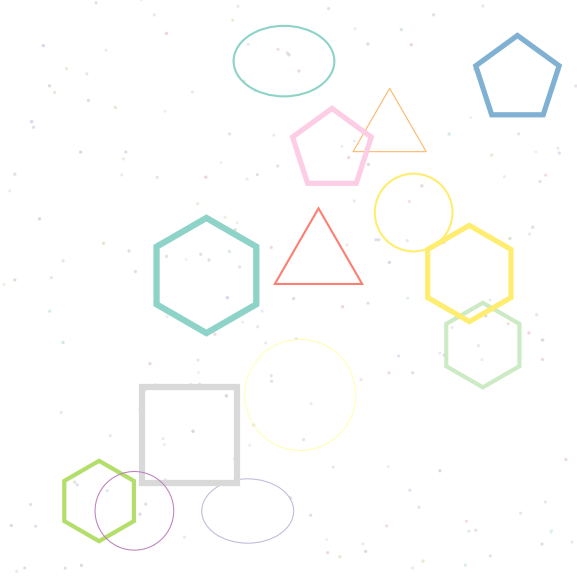[{"shape": "hexagon", "thickness": 3, "radius": 0.5, "center": [0.357, 0.522]}, {"shape": "oval", "thickness": 1, "radius": 0.44, "center": [0.492, 0.893]}, {"shape": "circle", "thickness": 0.5, "radius": 0.48, "center": [0.52, 0.315]}, {"shape": "oval", "thickness": 0.5, "radius": 0.4, "center": [0.429, 0.114]}, {"shape": "triangle", "thickness": 1, "radius": 0.44, "center": [0.552, 0.551]}, {"shape": "pentagon", "thickness": 2.5, "radius": 0.38, "center": [0.896, 0.862]}, {"shape": "triangle", "thickness": 0.5, "radius": 0.37, "center": [0.675, 0.773]}, {"shape": "hexagon", "thickness": 2, "radius": 0.35, "center": [0.172, 0.132]}, {"shape": "pentagon", "thickness": 2.5, "radius": 0.36, "center": [0.575, 0.74]}, {"shape": "square", "thickness": 3, "radius": 0.41, "center": [0.328, 0.246]}, {"shape": "circle", "thickness": 0.5, "radius": 0.34, "center": [0.233, 0.115]}, {"shape": "hexagon", "thickness": 2, "radius": 0.37, "center": [0.836, 0.402]}, {"shape": "hexagon", "thickness": 2.5, "radius": 0.42, "center": [0.813, 0.526]}, {"shape": "circle", "thickness": 1, "radius": 0.34, "center": [0.716, 0.631]}]